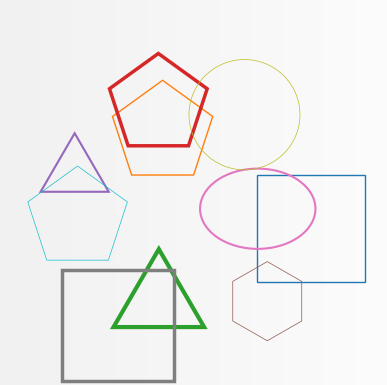[{"shape": "square", "thickness": 1, "radius": 0.69, "center": [0.802, 0.406]}, {"shape": "pentagon", "thickness": 1, "radius": 0.68, "center": [0.42, 0.655]}, {"shape": "triangle", "thickness": 3, "radius": 0.67, "center": [0.41, 0.218]}, {"shape": "pentagon", "thickness": 2.5, "radius": 0.66, "center": [0.409, 0.729]}, {"shape": "triangle", "thickness": 1.5, "radius": 0.51, "center": [0.193, 0.553]}, {"shape": "hexagon", "thickness": 0.5, "radius": 0.51, "center": [0.69, 0.218]}, {"shape": "oval", "thickness": 1.5, "radius": 0.74, "center": [0.665, 0.458]}, {"shape": "square", "thickness": 2.5, "radius": 0.72, "center": [0.305, 0.154]}, {"shape": "circle", "thickness": 0.5, "radius": 0.72, "center": [0.631, 0.702]}, {"shape": "pentagon", "thickness": 0.5, "radius": 0.68, "center": [0.2, 0.434]}]